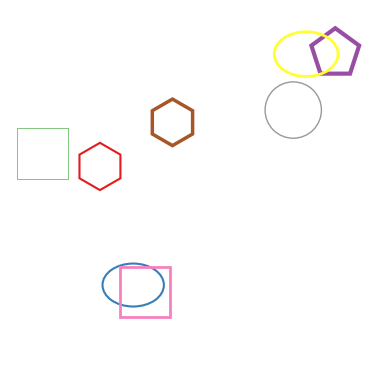[{"shape": "hexagon", "thickness": 1.5, "radius": 0.31, "center": [0.26, 0.568]}, {"shape": "oval", "thickness": 1.5, "radius": 0.4, "center": [0.346, 0.26]}, {"shape": "square", "thickness": 0.5, "radius": 0.33, "center": [0.109, 0.6]}, {"shape": "pentagon", "thickness": 3, "radius": 0.33, "center": [0.871, 0.861]}, {"shape": "oval", "thickness": 2, "radius": 0.41, "center": [0.795, 0.859]}, {"shape": "hexagon", "thickness": 2.5, "radius": 0.3, "center": [0.448, 0.682]}, {"shape": "square", "thickness": 2, "radius": 0.33, "center": [0.377, 0.242]}, {"shape": "circle", "thickness": 1, "radius": 0.37, "center": [0.762, 0.714]}]